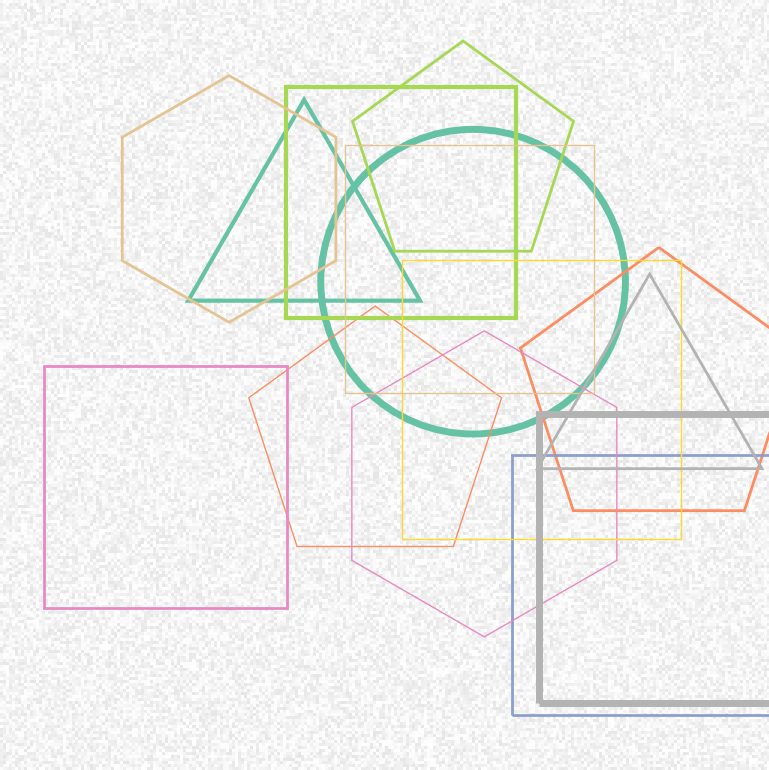[{"shape": "triangle", "thickness": 1.5, "radius": 0.87, "center": [0.395, 0.696]}, {"shape": "circle", "thickness": 2.5, "radius": 0.99, "center": [0.614, 0.634]}, {"shape": "pentagon", "thickness": 1, "radius": 0.95, "center": [0.856, 0.49]}, {"shape": "pentagon", "thickness": 0.5, "radius": 0.86, "center": [0.487, 0.43]}, {"shape": "square", "thickness": 1, "radius": 0.84, "center": [0.834, 0.24]}, {"shape": "square", "thickness": 1, "radius": 0.79, "center": [0.215, 0.368]}, {"shape": "hexagon", "thickness": 0.5, "radius": 0.99, "center": [0.629, 0.372]}, {"shape": "pentagon", "thickness": 1, "radius": 0.75, "center": [0.601, 0.796]}, {"shape": "square", "thickness": 1.5, "radius": 0.75, "center": [0.521, 0.737]}, {"shape": "square", "thickness": 0.5, "radius": 0.91, "center": [0.703, 0.481]}, {"shape": "hexagon", "thickness": 1, "radius": 0.8, "center": [0.297, 0.742]}, {"shape": "square", "thickness": 0.5, "radius": 0.81, "center": [0.61, 0.651]}, {"shape": "square", "thickness": 2.5, "radius": 0.94, "center": [0.887, 0.275]}, {"shape": "triangle", "thickness": 1, "radius": 0.84, "center": [0.844, 0.476]}]